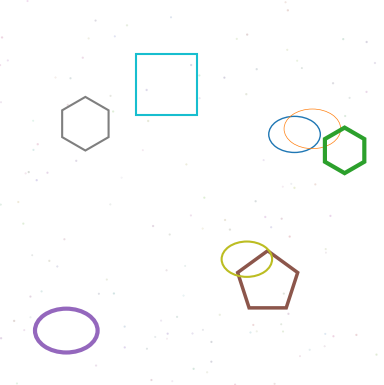[{"shape": "oval", "thickness": 1, "radius": 0.33, "center": [0.765, 0.651]}, {"shape": "oval", "thickness": 0.5, "radius": 0.37, "center": [0.811, 0.665]}, {"shape": "hexagon", "thickness": 3, "radius": 0.3, "center": [0.895, 0.609]}, {"shape": "oval", "thickness": 3, "radius": 0.41, "center": [0.172, 0.141]}, {"shape": "pentagon", "thickness": 2.5, "radius": 0.41, "center": [0.695, 0.267]}, {"shape": "hexagon", "thickness": 1.5, "radius": 0.35, "center": [0.222, 0.679]}, {"shape": "oval", "thickness": 1.5, "radius": 0.33, "center": [0.641, 0.327]}, {"shape": "square", "thickness": 1.5, "radius": 0.4, "center": [0.432, 0.781]}]